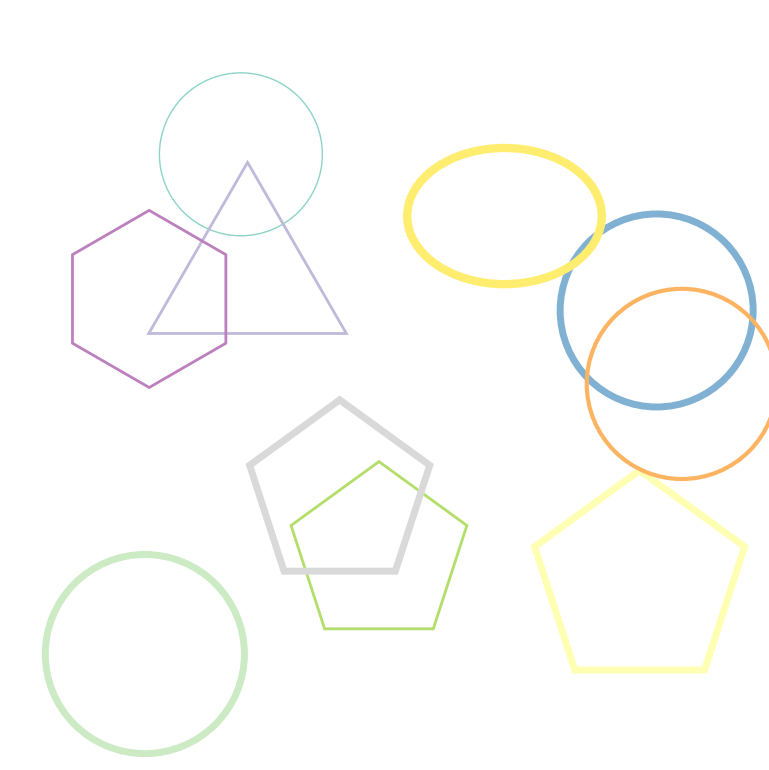[{"shape": "circle", "thickness": 0.5, "radius": 0.53, "center": [0.313, 0.8]}, {"shape": "pentagon", "thickness": 2.5, "radius": 0.72, "center": [0.831, 0.246]}, {"shape": "triangle", "thickness": 1, "radius": 0.74, "center": [0.322, 0.641]}, {"shape": "circle", "thickness": 2.5, "radius": 0.63, "center": [0.853, 0.597]}, {"shape": "circle", "thickness": 1.5, "radius": 0.62, "center": [0.886, 0.501]}, {"shape": "pentagon", "thickness": 1, "radius": 0.6, "center": [0.492, 0.28]}, {"shape": "pentagon", "thickness": 2.5, "radius": 0.61, "center": [0.441, 0.358]}, {"shape": "hexagon", "thickness": 1, "radius": 0.58, "center": [0.194, 0.612]}, {"shape": "circle", "thickness": 2.5, "radius": 0.65, "center": [0.188, 0.151]}, {"shape": "oval", "thickness": 3, "radius": 0.63, "center": [0.655, 0.719]}]